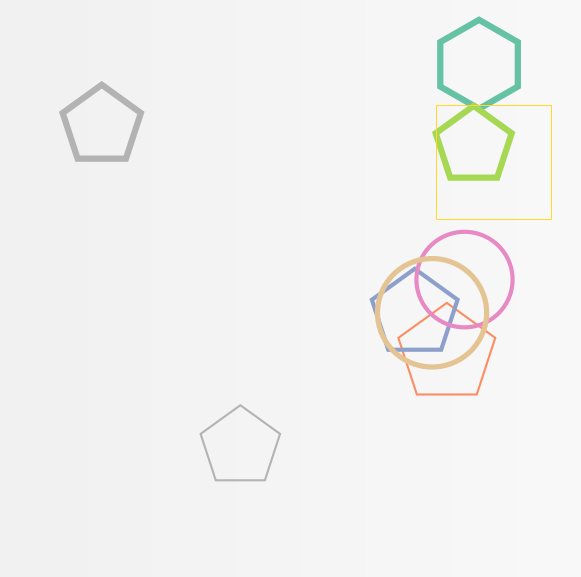[{"shape": "hexagon", "thickness": 3, "radius": 0.39, "center": [0.824, 0.888]}, {"shape": "pentagon", "thickness": 1, "radius": 0.44, "center": [0.769, 0.387]}, {"shape": "pentagon", "thickness": 2, "radius": 0.39, "center": [0.713, 0.456]}, {"shape": "circle", "thickness": 2, "radius": 0.41, "center": [0.799, 0.515]}, {"shape": "pentagon", "thickness": 3, "radius": 0.34, "center": [0.815, 0.747]}, {"shape": "square", "thickness": 0.5, "radius": 0.49, "center": [0.849, 0.718]}, {"shape": "circle", "thickness": 2.5, "radius": 0.47, "center": [0.743, 0.458]}, {"shape": "pentagon", "thickness": 1, "radius": 0.36, "center": [0.413, 0.226]}, {"shape": "pentagon", "thickness": 3, "radius": 0.35, "center": [0.175, 0.782]}]